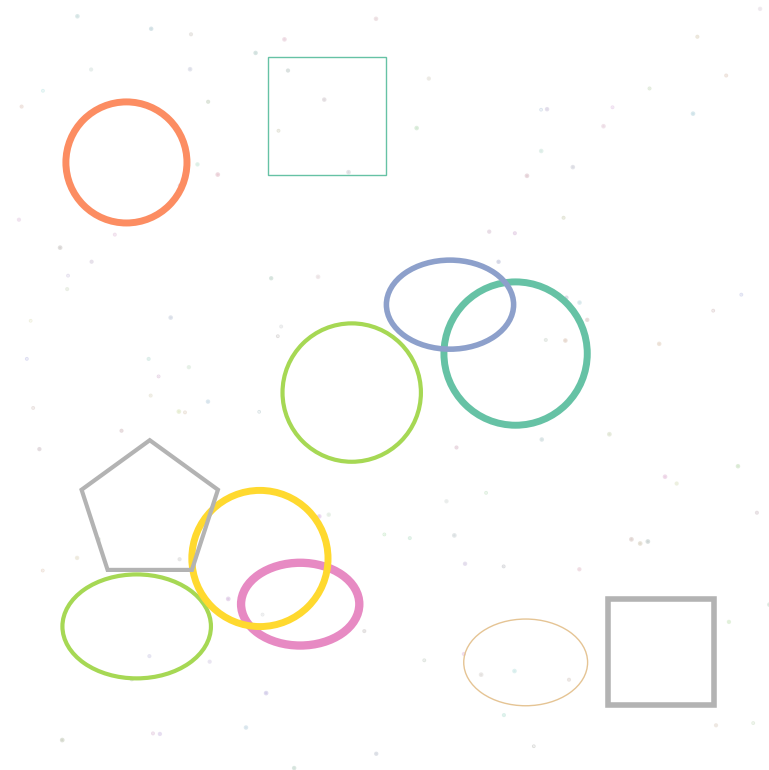[{"shape": "square", "thickness": 0.5, "radius": 0.38, "center": [0.425, 0.85]}, {"shape": "circle", "thickness": 2.5, "radius": 0.47, "center": [0.67, 0.541]}, {"shape": "circle", "thickness": 2.5, "radius": 0.39, "center": [0.164, 0.789]}, {"shape": "oval", "thickness": 2, "radius": 0.41, "center": [0.584, 0.604]}, {"shape": "oval", "thickness": 3, "radius": 0.38, "center": [0.39, 0.215]}, {"shape": "circle", "thickness": 1.5, "radius": 0.45, "center": [0.457, 0.49]}, {"shape": "oval", "thickness": 1.5, "radius": 0.48, "center": [0.178, 0.186]}, {"shape": "circle", "thickness": 2.5, "radius": 0.44, "center": [0.338, 0.275]}, {"shape": "oval", "thickness": 0.5, "radius": 0.4, "center": [0.683, 0.14]}, {"shape": "pentagon", "thickness": 1.5, "radius": 0.47, "center": [0.194, 0.335]}, {"shape": "square", "thickness": 2, "radius": 0.34, "center": [0.858, 0.153]}]